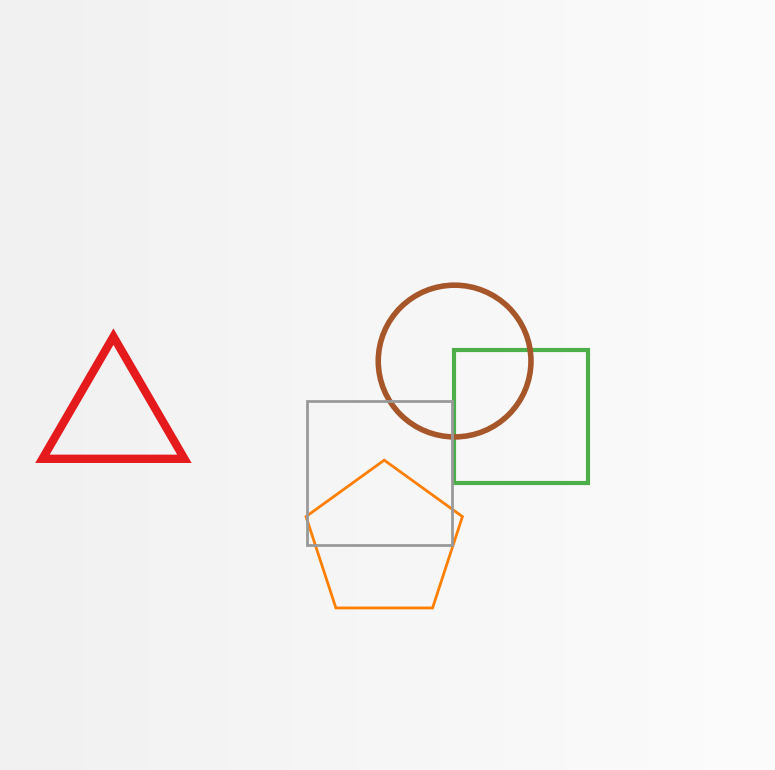[{"shape": "triangle", "thickness": 3, "radius": 0.53, "center": [0.146, 0.457]}, {"shape": "square", "thickness": 1.5, "radius": 0.43, "center": [0.672, 0.46]}, {"shape": "pentagon", "thickness": 1, "radius": 0.53, "center": [0.496, 0.296]}, {"shape": "circle", "thickness": 2, "radius": 0.49, "center": [0.587, 0.531]}, {"shape": "square", "thickness": 1, "radius": 0.47, "center": [0.49, 0.386]}]